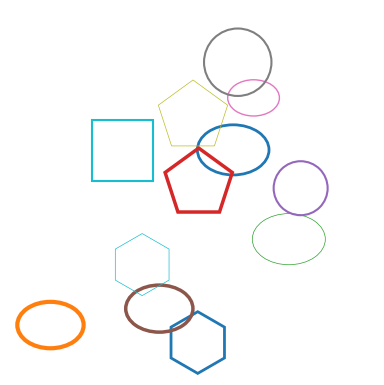[{"shape": "hexagon", "thickness": 2, "radius": 0.4, "center": [0.514, 0.11]}, {"shape": "oval", "thickness": 2, "radius": 0.47, "center": [0.606, 0.611]}, {"shape": "oval", "thickness": 3, "radius": 0.43, "center": [0.131, 0.156]}, {"shape": "oval", "thickness": 0.5, "radius": 0.47, "center": [0.75, 0.379]}, {"shape": "pentagon", "thickness": 2.5, "radius": 0.46, "center": [0.516, 0.524]}, {"shape": "circle", "thickness": 1.5, "radius": 0.35, "center": [0.781, 0.511]}, {"shape": "oval", "thickness": 2.5, "radius": 0.44, "center": [0.414, 0.198]}, {"shape": "oval", "thickness": 1, "radius": 0.34, "center": [0.659, 0.746]}, {"shape": "circle", "thickness": 1.5, "radius": 0.44, "center": [0.618, 0.838]}, {"shape": "pentagon", "thickness": 0.5, "radius": 0.47, "center": [0.501, 0.698]}, {"shape": "hexagon", "thickness": 0.5, "radius": 0.4, "center": [0.369, 0.313]}, {"shape": "square", "thickness": 1.5, "radius": 0.4, "center": [0.318, 0.609]}]